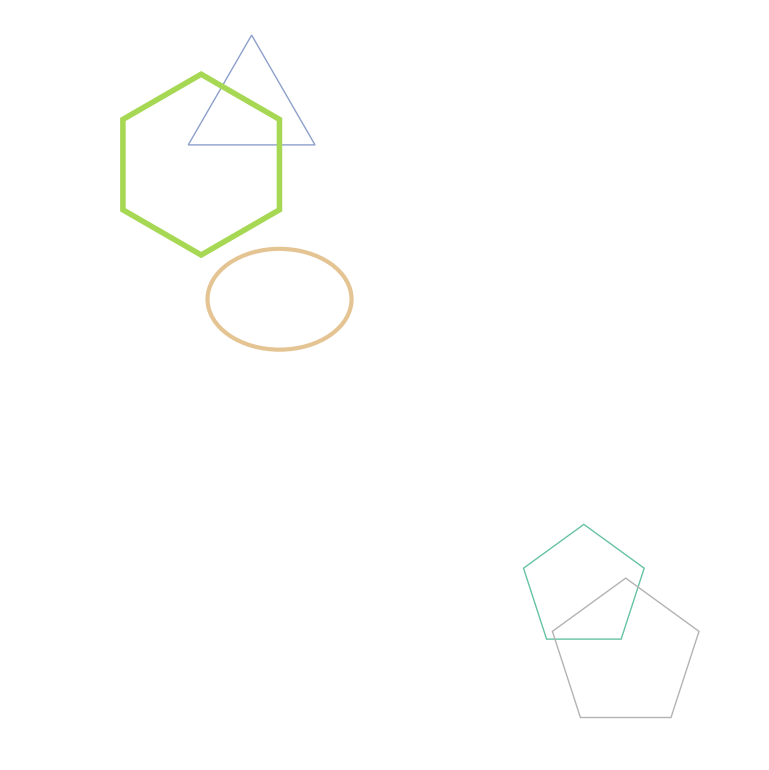[{"shape": "pentagon", "thickness": 0.5, "radius": 0.41, "center": [0.758, 0.237]}, {"shape": "triangle", "thickness": 0.5, "radius": 0.48, "center": [0.327, 0.859]}, {"shape": "hexagon", "thickness": 2, "radius": 0.59, "center": [0.261, 0.786]}, {"shape": "oval", "thickness": 1.5, "radius": 0.47, "center": [0.363, 0.611]}, {"shape": "pentagon", "thickness": 0.5, "radius": 0.5, "center": [0.813, 0.149]}]